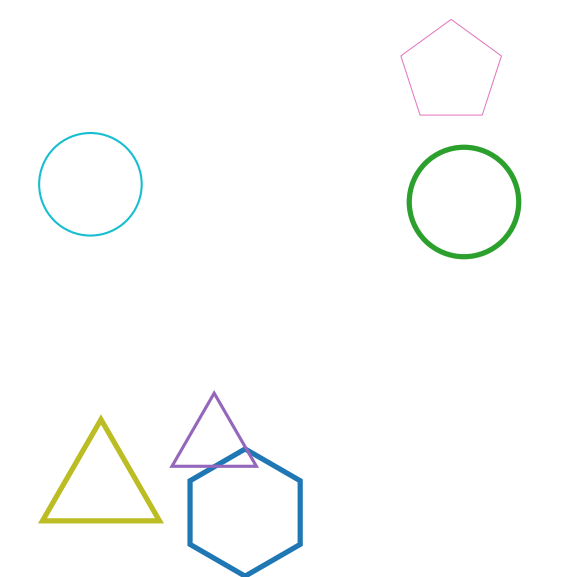[{"shape": "hexagon", "thickness": 2.5, "radius": 0.55, "center": [0.424, 0.112]}, {"shape": "circle", "thickness": 2.5, "radius": 0.47, "center": [0.803, 0.649]}, {"shape": "triangle", "thickness": 1.5, "radius": 0.42, "center": [0.371, 0.234]}, {"shape": "pentagon", "thickness": 0.5, "radius": 0.46, "center": [0.781, 0.874]}, {"shape": "triangle", "thickness": 2.5, "radius": 0.59, "center": [0.175, 0.156]}, {"shape": "circle", "thickness": 1, "radius": 0.44, "center": [0.157, 0.68]}]